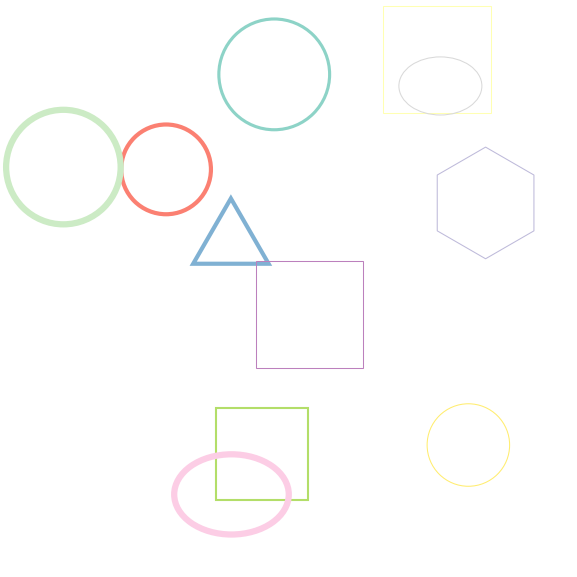[{"shape": "circle", "thickness": 1.5, "radius": 0.48, "center": [0.475, 0.87]}, {"shape": "square", "thickness": 0.5, "radius": 0.47, "center": [0.757, 0.896]}, {"shape": "hexagon", "thickness": 0.5, "radius": 0.48, "center": [0.841, 0.648]}, {"shape": "circle", "thickness": 2, "radius": 0.39, "center": [0.288, 0.706]}, {"shape": "triangle", "thickness": 2, "radius": 0.38, "center": [0.4, 0.58]}, {"shape": "square", "thickness": 1, "radius": 0.4, "center": [0.454, 0.213]}, {"shape": "oval", "thickness": 3, "radius": 0.5, "center": [0.401, 0.143]}, {"shape": "oval", "thickness": 0.5, "radius": 0.36, "center": [0.763, 0.85]}, {"shape": "square", "thickness": 0.5, "radius": 0.46, "center": [0.535, 0.455]}, {"shape": "circle", "thickness": 3, "radius": 0.5, "center": [0.11, 0.71]}, {"shape": "circle", "thickness": 0.5, "radius": 0.36, "center": [0.811, 0.229]}]